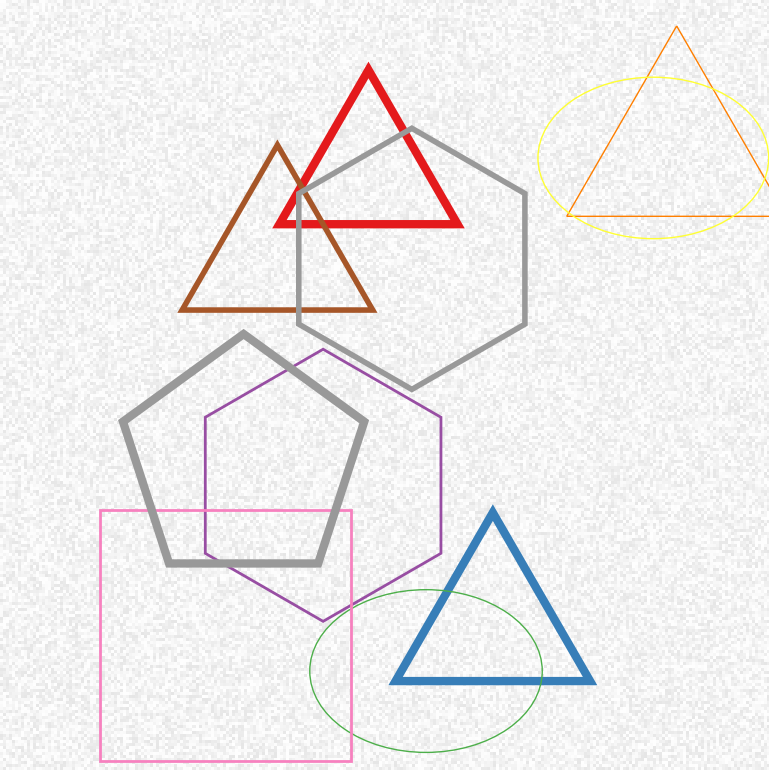[{"shape": "triangle", "thickness": 3, "radius": 0.67, "center": [0.479, 0.776]}, {"shape": "triangle", "thickness": 3, "radius": 0.73, "center": [0.64, 0.188]}, {"shape": "oval", "thickness": 0.5, "radius": 0.75, "center": [0.553, 0.129]}, {"shape": "hexagon", "thickness": 1, "radius": 0.88, "center": [0.42, 0.37]}, {"shape": "triangle", "thickness": 0.5, "radius": 0.82, "center": [0.879, 0.801]}, {"shape": "oval", "thickness": 0.5, "radius": 0.75, "center": [0.848, 0.795]}, {"shape": "triangle", "thickness": 2, "radius": 0.71, "center": [0.36, 0.669]}, {"shape": "square", "thickness": 1, "radius": 0.82, "center": [0.293, 0.175]}, {"shape": "hexagon", "thickness": 2, "radius": 0.85, "center": [0.535, 0.664]}, {"shape": "pentagon", "thickness": 3, "radius": 0.82, "center": [0.316, 0.401]}]